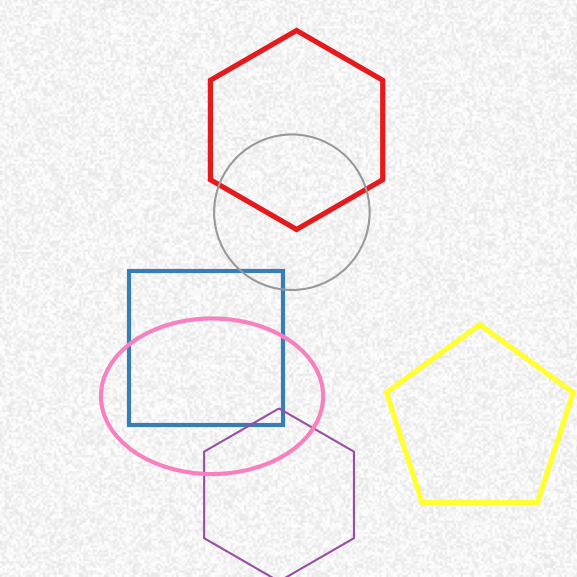[{"shape": "hexagon", "thickness": 2.5, "radius": 0.86, "center": [0.514, 0.774]}, {"shape": "square", "thickness": 2, "radius": 0.67, "center": [0.356, 0.397]}, {"shape": "hexagon", "thickness": 1, "radius": 0.75, "center": [0.483, 0.142]}, {"shape": "pentagon", "thickness": 2.5, "radius": 0.85, "center": [0.831, 0.267]}, {"shape": "oval", "thickness": 2, "radius": 0.96, "center": [0.367, 0.313]}, {"shape": "circle", "thickness": 1, "radius": 0.67, "center": [0.505, 0.632]}]